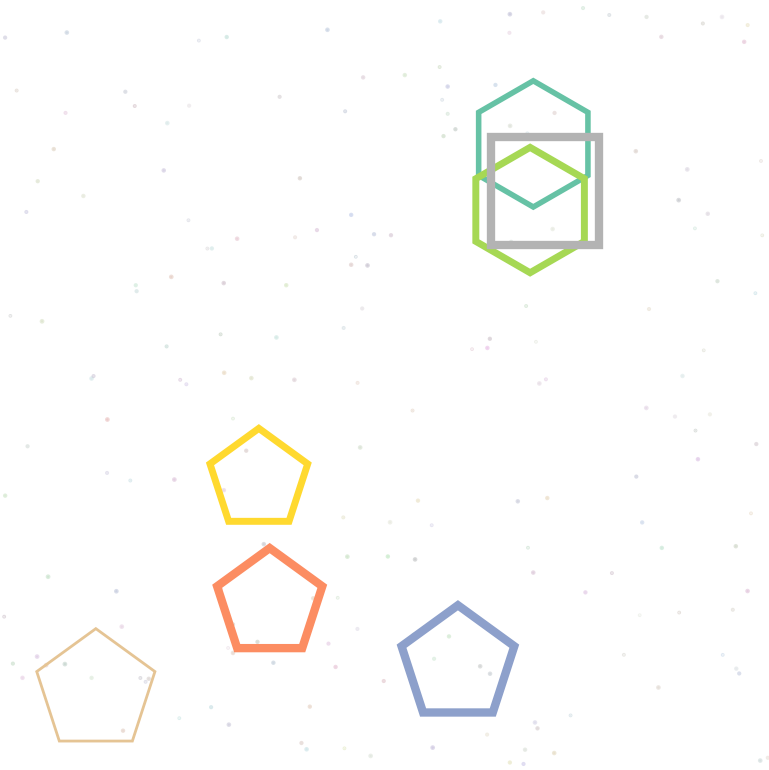[{"shape": "hexagon", "thickness": 2, "radius": 0.41, "center": [0.693, 0.813]}, {"shape": "pentagon", "thickness": 3, "radius": 0.36, "center": [0.35, 0.216]}, {"shape": "pentagon", "thickness": 3, "radius": 0.38, "center": [0.595, 0.137]}, {"shape": "hexagon", "thickness": 2.5, "radius": 0.41, "center": [0.688, 0.727]}, {"shape": "pentagon", "thickness": 2.5, "radius": 0.33, "center": [0.336, 0.377]}, {"shape": "pentagon", "thickness": 1, "radius": 0.4, "center": [0.124, 0.103]}, {"shape": "square", "thickness": 3, "radius": 0.35, "center": [0.708, 0.752]}]